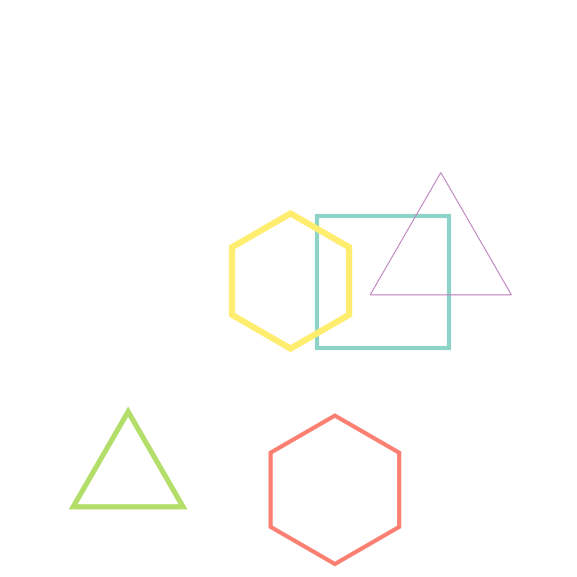[{"shape": "square", "thickness": 2, "radius": 0.57, "center": [0.664, 0.511]}, {"shape": "hexagon", "thickness": 2, "radius": 0.64, "center": [0.58, 0.151]}, {"shape": "triangle", "thickness": 2.5, "radius": 0.55, "center": [0.222, 0.176]}, {"shape": "triangle", "thickness": 0.5, "radius": 0.71, "center": [0.763, 0.559]}, {"shape": "hexagon", "thickness": 3, "radius": 0.59, "center": [0.503, 0.513]}]